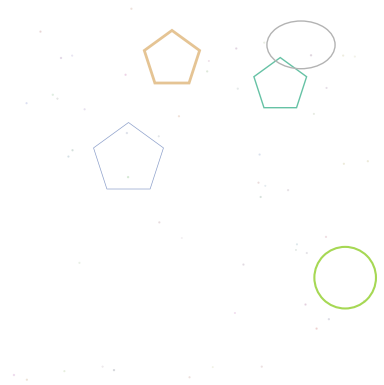[{"shape": "pentagon", "thickness": 1, "radius": 0.36, "center": [0.728, 0.778]}, {"shape": "pentagon", "thickness": 0.5, "radius": 0.48, "center": [0.334, 0.586]}, {"shape": "circle", "thickness": 1.5, "radius": 0.4, "center": [0.897, 0.279]}, {"shape": "pentagon", "thickness": 2, "radius": 0.38, "center": [0.447, 0.845]}, {"shape": "oval", "thickness": 1, "radius": 0.44, "center": [0.782, 0.883]}]